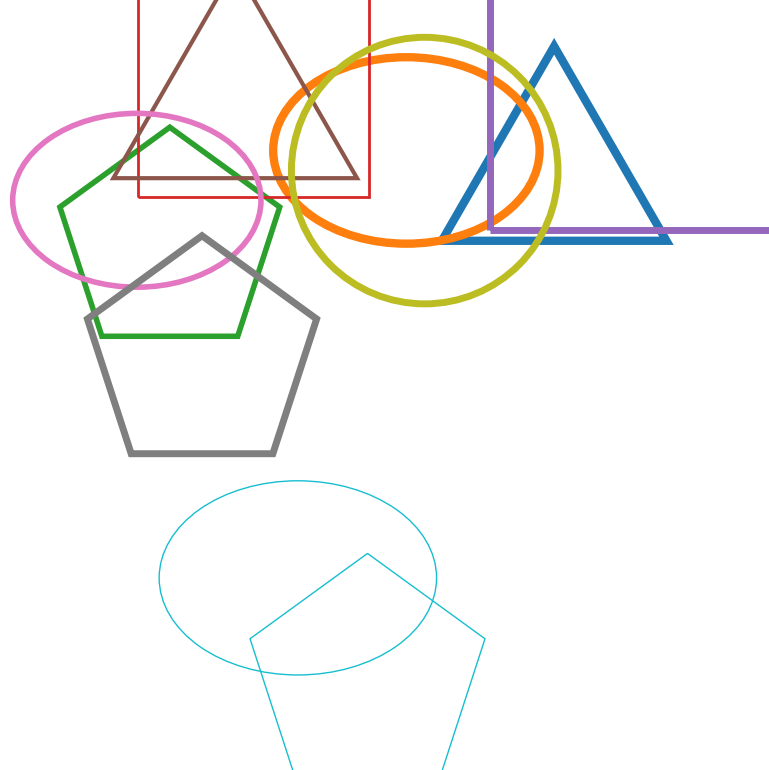[{"shape": "triangle", "thickness": 3, "radius": 0.84, "center": [0.72, 0.771]}, {"shape": "oval", "thickness": 3, "radius": 0.86, "center": [0.528, 0.805]}, {"shape": "pentagon", "thickness": 2, "radius": 0.75, "center": [0.221, 0.685]}, {"shape": "square", "thickness": 1, "radius": 0.75, "center": [0.329, 0.895]}, {"shape": "square", "thickness": 2.5, "radius": 0.97, "center": [0.83, 0.895]}, {"shape": "triangle", "thickness": 1.5, "radius": 0.91, "center": [0.305, 0.86]}, {"shape": "oval", "thickness": 2, "radius": 0.81, "center": [0.178, 0.74]}, {"shape": "pentagon", "thickness": 2.5, "radius": 0.78, "center": [0.262, 0.537]}, {"shape": "circle", "thickness": 2.5, "radius": 0.87, "center": [0.552, 0.778]}, {"shape": "pentagon", "thickness": 0.5, "radius": 0.8, "center": [0.477, 0.121]}, {"shape": "oval", "thickness": 0.5, "radius": 0.9, "center": [0.387, 0.25]}]